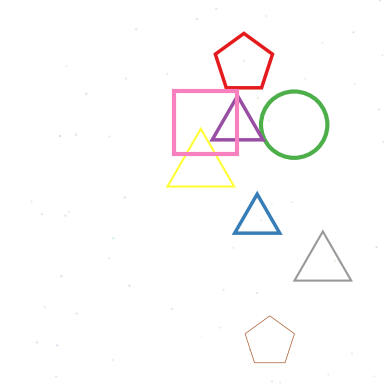[{"shape": "pentagon", "thickness": 2.5, "radius": 0.39, "center": [0.634, 0.835]}, {"shape": "triangle", "thickness": 2.5, "radius": 0.34, "center": [0.668, 0.428]}, {"shape": "circle", "thickness": 3, "radius": 0.43, "center": [0.764, 0.676]}, {"shape": "triangle", "thickness": 2.5, "radius": 0.38, "center": [0.617, 0.675]}, {"shape": "triangle", "thickness": 1.5, "radius": 0.5, "center": [0.522, 0.565]}, {"shape": "pentagon", "thickness": 0.5, "radius": 0.34, "center": [0.701, 0.112]}, {"shape": "square", "thickness": 3, "radius": 0.41, "center": [0.534, 0.683]}, {"shape": "triangle", "thickness": 1.5, "radius": 0.43, "center": [0.839, 0.314]}]